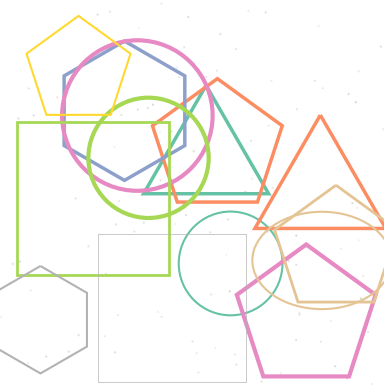[{"shape": "circle", "thickness": 1.5, "radius": 0.67, "center": [0.599, 0.316]}, {"shape": "triangle", "thickness": 2.5, "radius": 0.94, "center": [0.535, 0.591]}, {"shape": "triangle", "thickness": 2.5, "radius": 0.98, "center": [0.832, 0.505]}, {"shape": "pentagon", "thickness": 2.5, "radius": 0.89, "center": [0.565, 0.619]}, {"shape": "hexagon", "thickness": 2.5, "radius": 0.9, "center": [0.323, 0.712]}, {"shape": "circle", "thickness": 3, "radius": 0.98, "center": [0.357, 0.7]}, {"shape": "pentagon", "thickness": 3, "radius": 0.95, "center": [0.795, 0.176]}, {"shape": "square", "thickness": 2, "radius": 0.99, "center": [0.242, 0.485]}, {"shape": "circle", "thickness": 3, "radius": 0.78, "center": [0.386, 0.59]}, {"shape": "pentagon", "thickness": 1.5, "radius": 0.71, "center": [0.204, 0.817]}, {"shape": "oval", "thickness": 1.5, "radius": 0.9, "center": [0.836, 0.324]}, {"shape": "pentagon", "thickness": 2, "radius": 0.84, "center": [0.873, 0.351]}, {"shape": "hexagon", "thickness": 1.5, "radius": 0.7, "center": [0.105, 0.17]}, {"shape": "square", "thickness": 0.5, "radius": 0.96, "center": [0.446, 0.2]}]